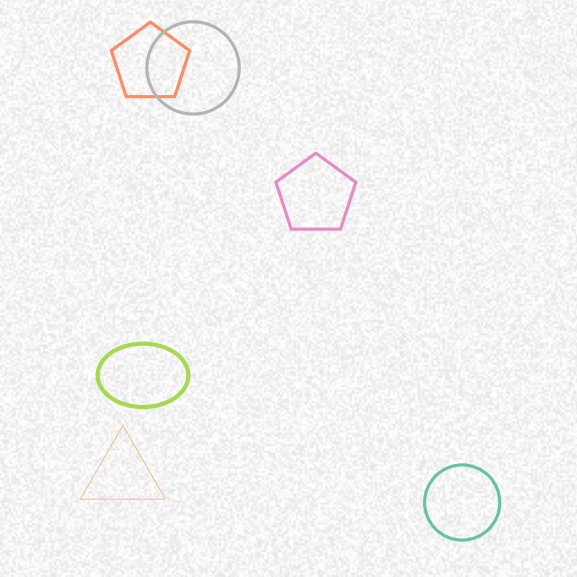[{"shape": "circle", "thickness": 1.5, "radius": 0.33, "center": [0.8, 0.129]}, {"shape": "pentagon", "thickness": 1.5, "radius": 0.36, "center": [0.26, 0.889]}, {"shape": "pentagon", "thickness": 1.5, "radius": 0.36, "center": [0.547, 0.661]}, {"shape": "oval", "thickness": 2, "radius": 0.39, "center": [0.248, 0.349]}, {"shape": "triangle", "thickness": 0.5, "radius": 0.43, "center": [0.213, 0.177]}, {"shape": "circle", "thickness": 1.5, "radius": 0.4, "center": [0.334, 0.882]}]